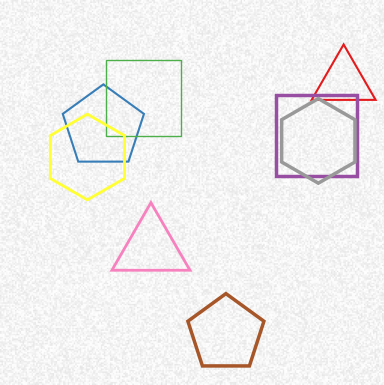[{"shape": "triangle", "thickness": 1.5, "radius": 0.48, "center": [0.893, 0.789]}, {"shape": "pentagon", "thickness": 1.5, "radius": 0.55, "center": [0.268, 0.67]}, {"shape": "square", "thickness": 1, "radius": 0.49, "center": [0.372, 0.746]}, {"shape": "square", "thickness": 2.5, "radius": 0.53, "center": [0.822, 0.648]}, {"shape": "hexagon", "thickness": 2, "radius": 0.56, "center": [0.227, 0.592]}, {"shape": "pentagon", "thickness": 2.5, "radius": 0.52, "center": [0.587, 0.134]}, {"shape": "triangle", "thickness": 2, "radius": 0.59, "center": [0.392, 0.357]}, {"shape": "hexagon", "thickness": 2.5, "radius": 0.55, "center": [0.827, 0.634]}]